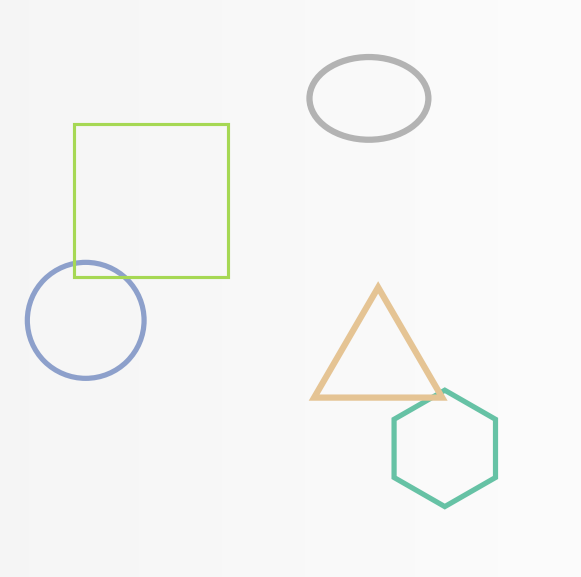[{"shape": "hexagon", "thickness": 2.5, "radius": 0.5, "center": [0.765, 0.223]}, {"shape": "circle", "thickness": 2.5, "radius": 0.5, "center": [0.147, 0.444]}, {"shape": "square", "thickness": 1.5, "radius": 0.66, "center": [0.26, 0.652]}, {"shape": "triangle", "thickness": 3, "radius": 0.64, "center": [0.651, 0.374]}, {"shape": "oval", "thickness": 3, "radius": 0.51, "center": [0.635, 0.829]}]